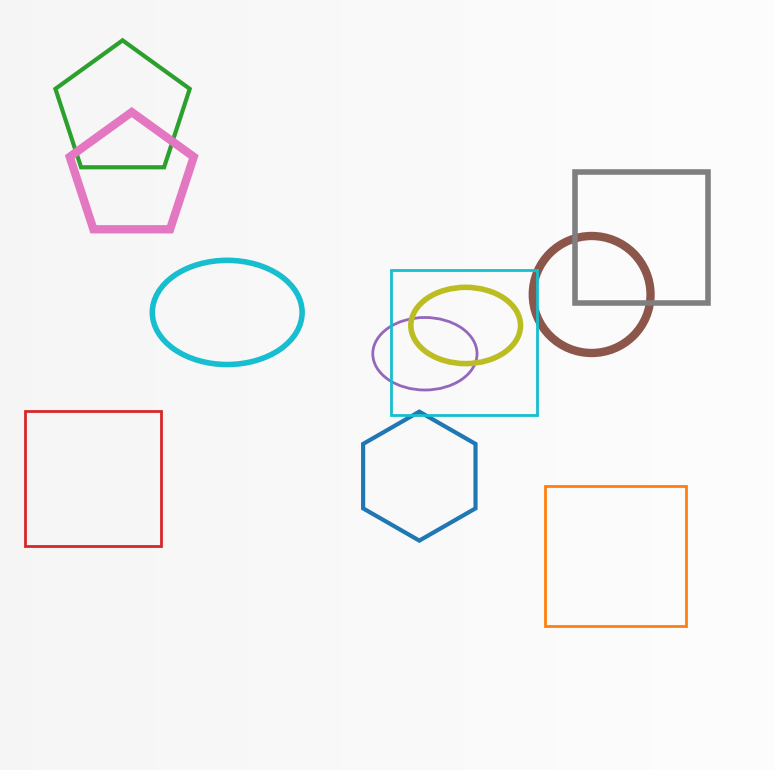[{"shape": "hexagon", "thickness": 1.5, "radius": 0.42, "center": [0.541, 0.382]}, {"shape": "square", "thickness": 1, "radius": 0.45, "center": [0.794, 0.278]}, {"shape": "pentagon", "thickness": 1.5, "radius": 0.46, "center": [0.158, 0.856]}, {"shape": "square", "thickness": 1, "radius": 0.44, "center": [0.12, 0.378]}, {"shape": "oval", "thickness": 1, "radius": 0.34, "center": [0.548, 0.541]}, {"shape": "circle", "thickness": 3, "radius": 0.38, "center": [0.763, 0.618]}, {"shape": "pentagon", "thickness": 3, "radius": 0.42, "center": [0.17, 0.77]}, {"shape": "square", "thickness": 2, "radius": 0.43, "center": [0.828, 0.691]}, {"shape": "oval", "thickness": 2, "radius": 0.35, "center": [0.601, 0.577]}, {"shape": "square", "thickness": 1, "radius": 0.47, "center": [0.599, 0.555]}, {"shape": "oval", "thickness": 2, "radius": 0.48, "center": [0.293, 0.594]}]